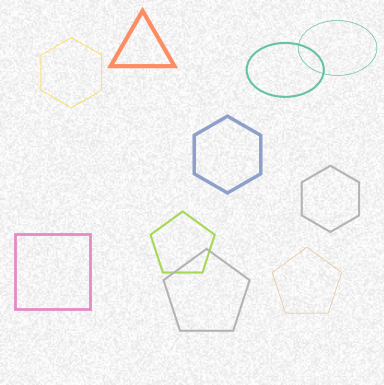[{"shape": "oval", "thickness": 1.5, "radius": 0.5, "center": [0.741, 0.818]}, {"shape": "oval", "thickness": 0.5, "radius": 0.51, "center": [0.877, 0.875]}, {"shape": "triangle", "thickness": 3, "radius": 0.48, "center": [0.37, 0.876]}, {"shape": "hexagon", "thickness": 2.5, "radius": 0.5, "center": [0.591, 0.599]}, {"shape": "square", "thickness": 2, "radius": 0.48, "center": [0.136, 0.295]}, {"shape": "pentagon", "thickness": 1.5, "radius": 0.44, "center": [0.474, 0.363]}, {"shape": "hexagon", "thickness": 0.5, "radius": 0.46, "center": [0.185, 0.811]}, {"shape": "pentagon", "thickness": 0.5, "radius": 0.47, "center": [0.797, 0.263]}, {"shape": "pentagon", "thickness": 1.5, "radius": 0.59, "center": [0.537, 0.236]}, {"shape": "hexagon", "thickness": 1.5, "radius": 0.43, "center": [0.858, 0.483]}]